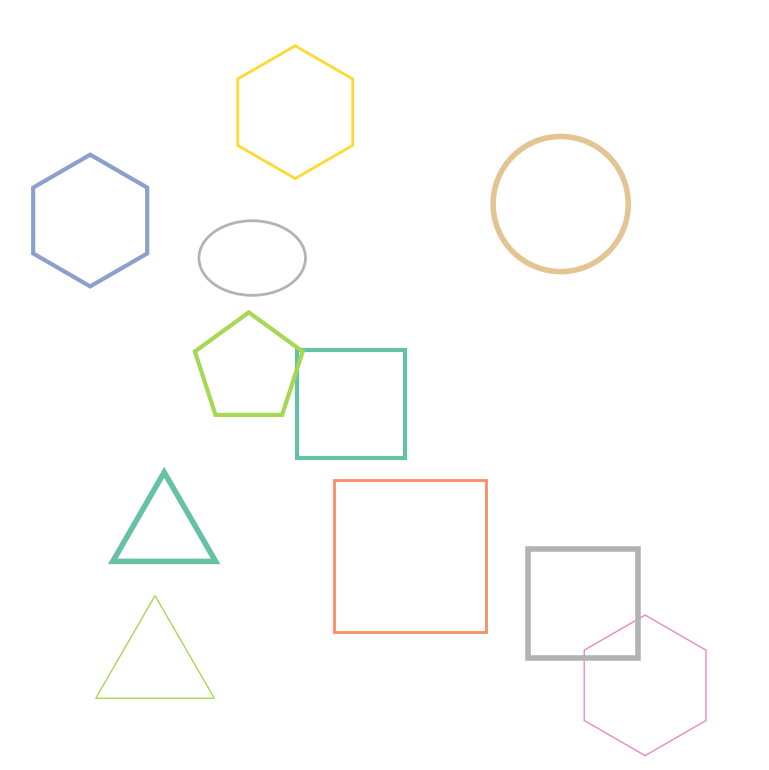[{"shape": "triangle", "thickness": 2, "radius": 0.39, "center": [0.213, 0.309]}, {"shape": "square", "thickness": 1.5, "radius": 0.35, "center": [0.456, 0.475]}, {"shape": "square", "thickness": 1, "radius": 0.49, "center": [0.532, 0.278]}, {"shape": "hexagon", "thickness": 1.5, "radius": 0.43, "center": [0.117, 0.714]}, {"shape": "hexagon", "thickness": 0.5, "radius": 0.46, "center": [0.838, 0.11]}, {"shape": "pentagon", "thickness": 1.5, "radius": 0.37, "center": [0.323, 0.521]}, {"shape": "triangle", "thickness": 0.5, "radius": 0.44, "center": [0.201, 0.138]}, {"shape": "hexagon", "thickness": 1, "radius": 0.43, "center": [0.383, 0.854]}, {"shape": "circle", "thickness": 2, "radius": 0.44, "center": [0.728, 0.735]}, {"shape": "square", "thickness": 2, "radius": 0.36, "center": [0.757, 0.216]}, {"shape": "oval", "thickness": 1, "radius": 0.35, "center": [0.328, 0.665]}]